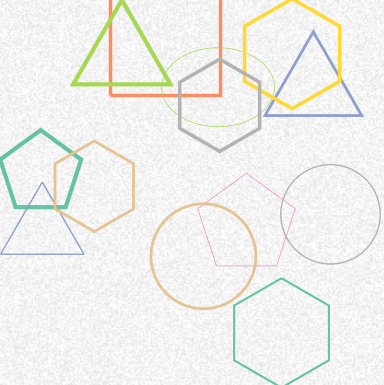[{"shape": "pentagon", "thickness": 3, "radius": 0.55, "center": [0.106, 0.551]}, {"shape": "hexagon", "thickness": 1.5, "radius": 0.71, "center": [0.731, 0.135]}, {"shape": "square", "thickness": 2.5, "radius": 0.71, "center": [0.429, 0.895]}, {"shape": "triangle", "thickness": 1, "radius": 0.62, "center": [0.11, 0.402]}, {"shape": "triangle", "thickness": 2, "radius": 0.72, "center": [0.814, 0.772]}, {"shape": "pentagon", "thickness": 0.5, "radius": 0.67, "center": [0.64, 0.417]}, {"shape": "triangle", "thickness": 3, "radius": 0.73, "center": [0.316, 0.854]}, {"shape": "oval", "thickness": 0.5, "radius": 0.73, "center": [0.566, 0.773]}, {"shape": "hexagon", "thickness": 2.5, "radius": 0.71, "center": [0.759, 0.86]}, {"shape": "hexagon", "thickness": 2, "radius": 0.59, "center": [0.245, 0.516]}, {"shape": "circle", "thickness": 2, "radius": 0.68, "center": [0.528, 0.334]}, {"shape": "circle", "thickness": 1, "radius": 0.65, "center": [0.858, 0.443]}, {"shape": "hexagon", "thickness": 2.5, "radius": 0.6, "center": [0.571, 0.727]}]